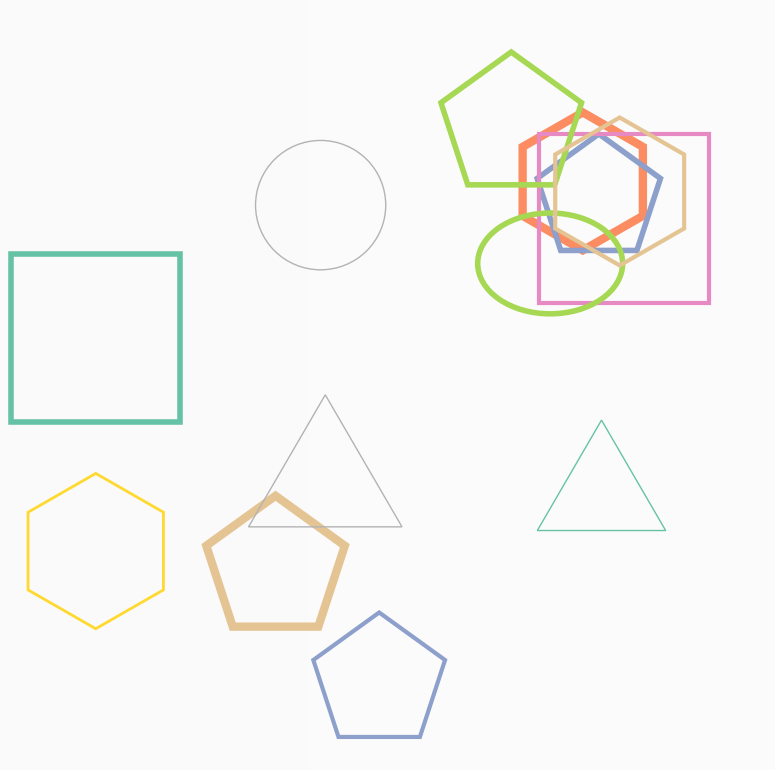[{"shape": "square", "thickness": 2, "radius": 0.54, "center": [0.124, 0.561]}, {"shape": "triangle", "thickness": 0.5, "radius": 0.48, "center": [0.776, 0.359]}, {"shape": "hexagon", "thickness": 3, "radius": 0.45, "center": [0.752, 0.764]}, {"shape": "pentagon", "thickness": 1.5, "radius": 0.45, "center": [0.489, 0.115]}, {"shape": "pentagon", "thickness": 2, "radius": 0.42, "center": [0.773, 0.742]}, {"shape": "square", "thickness": 1.5, "radius": 0.55, "center": [0.805, 0.716]}, {"shape": "pentagon", "thickness": 2, "radius": 0.48, "center": [0.66, 0.837]}, {"shape": "oval", "thickness": 2, "radius": 0.47, "center": [0.71, 0.658]}, {"shape": "hexagon", "thickness": 1, "radius": 0.5, "center": [0.124, 0.284]}, {"shape": "pentagon", "thickness": 3, "radius": 0.47, "center": [0.356, 0.262]}, {"shape": "hexagon", "thickness": 1.5, "radius": 0.48, "center": [0.8, 0.751]}, {"shape": "triangle", "thickness": 0.5, "radius": 0.57, "center": [0.42, 0.373]}, {"shape": "circle", "thickness": 0.5, "radius": 0.42, "center": [0.414, 0.734]}]